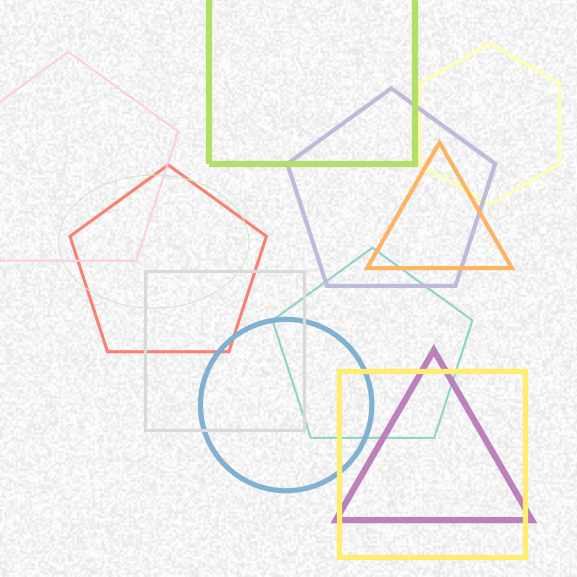[{"shape": "pentagon", "thickness": 1, "radius": 0.91, "center": [0.645, 0.388]}, {"shape": "hexagon", "thickness": 1.5, "radius": 0.7, "center": [0.848, 0.785]}, {"shape": "pentagon", "thickness": 2, "radius": 0.95, "center": [0.678, 0.657]}, {"shape": "pentagon", "thickness": 1.5, "radius": 0.89, "center": [0.291, 0.535]}, {"shape": "circle", "thickness": 2.5, "radius": 0.74, "center": [0.495, 0.298]}, {"shape": "triangle", "thickness": 2, "radius": 0.72, "center": [0.761, 0.607]}, {"shape": "square", "thickness": 3, "radius": 0.89, "center": [0.54, 0.893]}, {"shape": "pentagon", "thickness": 1, "radius": 1.0, "center": [0.119, 0.709]}, {"shape": "square", "thickness": 1.5, "radius": 0.69, "center": [0.389, 0.393]}, {"shape": "triangle", "thickness": 3, "radius": 0.98, "center": [0.751, 0.197]}, {"shape": "oval", "thickness": 0.5, "radius": 0.82, "center": [0.266, 0.581]}, {"shape": "square", "thickness": 2.5, "radius": 0.81, "center": [0.747, 0.196]}]